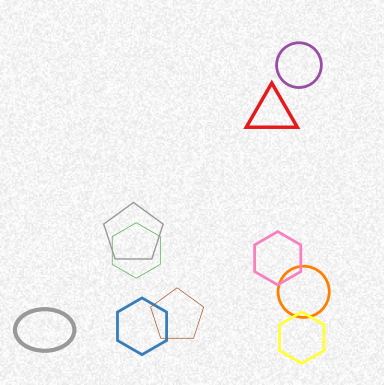[{"shape": "triangle", "thickness": 2.5, "radius": 0.38, "center": [0.706, 0.708]}, {"shape": "hexagon", "thickness": 2, "radius": 0.37, "center": [0.369, 0.153]}, {"shape": "hexagon", "thickness": 0.5, "radius": 0.36, "center": [0.354, 0.349]}, {"shape": "circle", "thickness": 2, "radius": 0.29, "center": [0.777, 0.831]}, {"shape": "circle", "thickness": 2, "radius": 0.33, "center": [0.789, 0.242]}, {"shape": "hexagon", "thickness": 2, "radius": 0.33, "center": [0.784, 0.123]}, {"shape": "pentagon", "thickness": 0.5, "radius": 0.36, "center": [0.46, 0.18]}, {"shape": "hexagon", "thickness": 2, "radius": 0.35, "center": [0.721, 0.329]}, {"shape": "oval", "thickness": 3, "radius": 0.39, "center": [0.116, 0.143]}, {"shape": "pentagon", "thickness": 1, "radius": 0.41, "center": [0.347, 0.393]}]